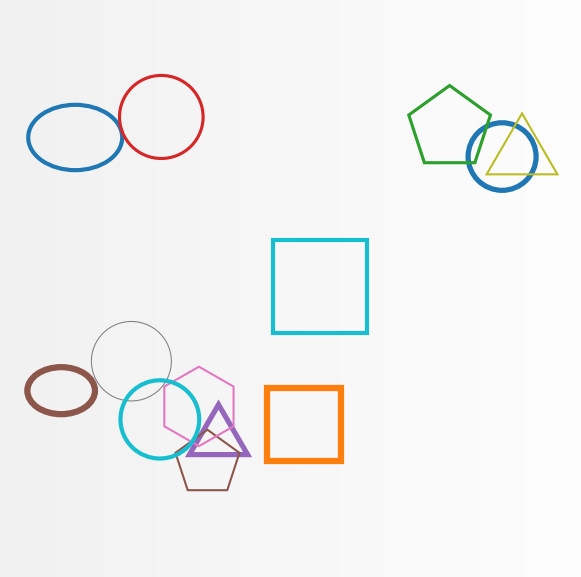[{"shape": "circle", "thickness": 2.5, "radius": 0.29, "center": [0.864, 0.728]}, {"shape": "oval", "thickness": 2, "radius": 0.4, "center": [0.129, 0.761]}, {"shape": "square", "thickness": 3, "radius": 0.32, "center": [0.522, 0.264]}, {"shape": "pentagon", "thickness": 1.5, "radius": 0.37, "center": [0.774, 0.777]}, {"shape": "circle", "thickness": 1.5, "radius": 0.36, "center": [0.278, 0.797]}, {"shape": "triangle", "thickness": 2.5, "radius": 0.29, "center": [0.376, 0.241]}, {"shape": "pentagon", "thickness": 1, "radius": 0.29, "center": [0.357, 0.197]}, {"shape": "oval", "thickness": 3, "radius": 0.29, "center": [0.105, 0.323]}, {"shape": "hexagon", "thickness": 1, "radius": 0.34, "center": [0.342, 0.295]}, {"shape": "circle", "thickness": 0.5, "radius": 0.34, "center": [0.226, 0.374]}, {"shape": "triangle", "thickness": 1, "radius": 0.35, "center": [0.898, 0.732]}, {"shape": "square", "thickness": 2, "radius": 0.41, "center": [0.55, 0.503]}, {"shape": "circle", "thickness": 2, "radius": 0.34, "center": [0.275, 0.273]}]